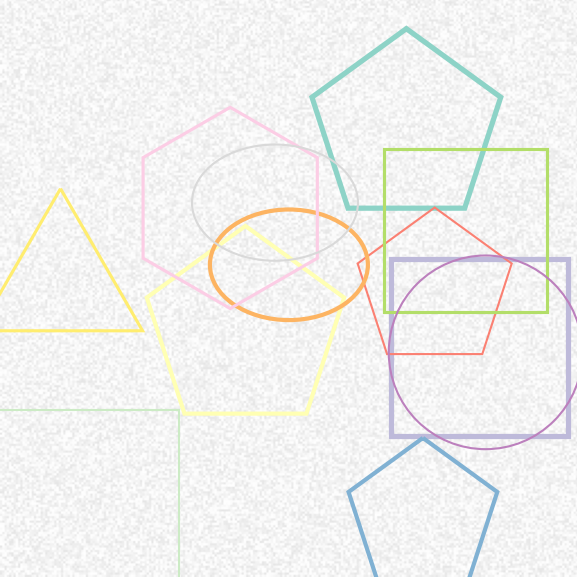[{"shape": "pentagon", "thickness": 2.5, "radius": 0.86, "center": [0.704, 0.778]}, {"shape": "pentagon", "thickness": 2, "radius": 0.9, "center": [0.425, 0.428]}, {"shape": "square", "thickness": 2.5, "radius": 0.77, "center": [0.831, 0.397]}, {"shape": "pentagon", "thickness": 1, "radius": 0.7, "center": [0.753, 0.499]}, {"shape": "pentagon", "thickness": 2, "radius": 0.68, "center": [0.732, 0.105]}, {"shape": "oval", "thickness": 2, "radius": 0.68, "center": [0.5, 0.541]}, {"shape": "square", "thickness": 1.5, "radius": 0.7, "center": [0.806, 0.6]}, {"shape": "hexagon", "thickness": 1.5, "radius": 0.87, "center": [0.399, 0.639]}, {"shape": "oval", "thickness": 1, "radius": 0.72, "center": [0.476, 0.648]}, {"shape": "circle", "thickness": 1, "radius": 0.84, "center": [0.841, 0.389]}, {"shape": "square", "thickness": 1, "radius": 0.86, "center": [0.139, 0.119]}, {"shape": "triangle", "thickness": 1.5, "radius": 0.82, "center": [0.105, 0.508]}]